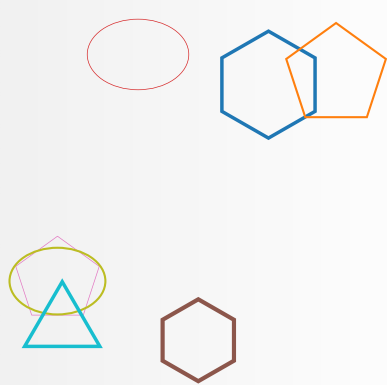[{"shape": "hexagon", "thickness": 2.5, "radius": 0.69, "center": [0.693, 0.78]}, {"shape": "pentagon", "thickness": 1.5, "radius": 0.68, "center": [0.867, 0.805]}, {"shape": "oval", "thickness": 0.5, "radius": 0.65, "center": [0.356, 0.859]}, {"shape": "hexagon", "thickness": 3, "radius": 0.53, "center": [0.512, 0.116]}, {"shape": "pentagon", "thickness": 0.5, "radius": 0.57, "center": [0.148, 0.273]}, {"shape": "oval", "thickness": 1.5, "radius": 0.62, "center": [0.148, 0.27]}, {"shape": "triangle", "thickness": 2.5, "radius": 0.56, "center": [0.161, 0.156]}]